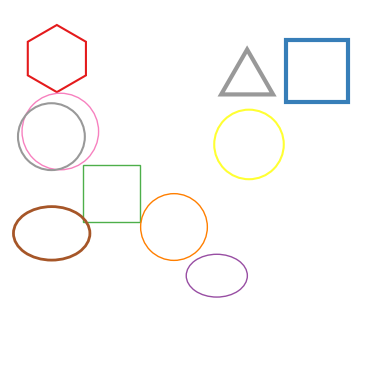[{"shape": "hexagon", "thickness": 1.5, "radius": 0.44, "center": [0.148, 0.848]}, {"shape": "square", "thickness": 3, "radius": 0.4, "center": [0.823, 0.816]}, {"shape": "square", "thickness": 1, "radius": 0.37, "center": [0.291, 0.498]}, {"shape": "oval", "thickness": 1, "radius": 0.4, "center": [0.563, 0.284]}, {"shape": "circle", "thickness": 1, "radius": 0.43, "center": [0.452, 0.41]}, {"shape": "circle", "thickness": 1.5, "radius": 0.45, "center": [0.647, 0.625]}, {"shape": "oval", "thickness": 2, "radius": 0.5, "center": [0.134, 0.394]}, {"shape": "circle", "thickness": 1, "radius": 0.5, "center": [0.157, 0.658]}, {"shape": "circle", "thickness": 1.5, "radius": 0.43, "center": [0.134, 0.645]}, {"shape": "triangle", "thickness": 3, "radius": 0.39, "center": [0.642, 0.794]}]